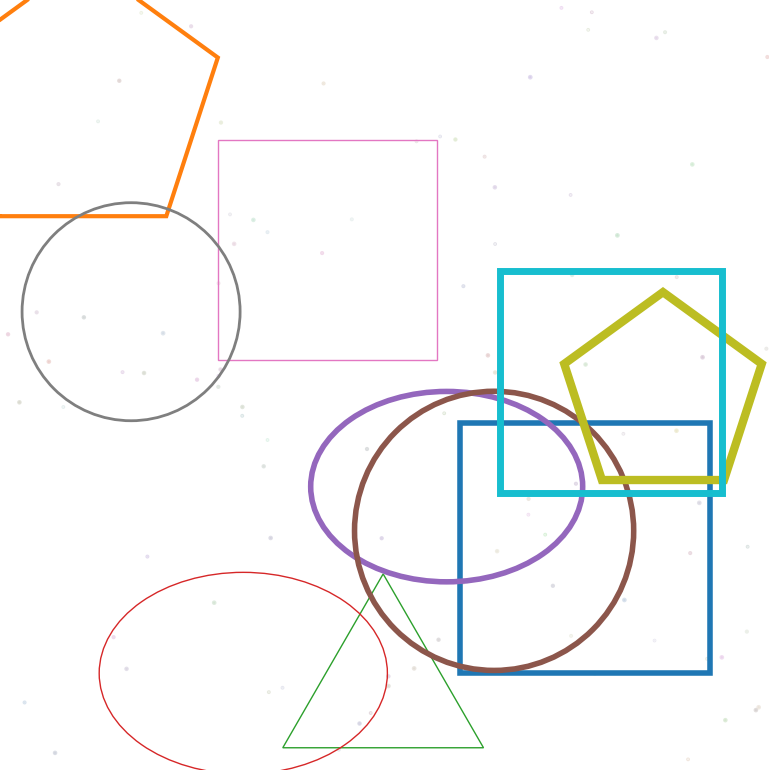[{"shape": "square", "thickness": 2, "radius": 0.81, "center": [0.76, 0.288]}, {"shape": "pentagon", "thickness": 1.5, "radius": 0.92, "center": [0.108, 0.868]}, {"shape": "triangle", "thickness": 0.5, "radius": 0.75, "center": [0.498, 0.104]}, {"shape": "oval", "thickness": 0.5, "radius": 0.94, "center": [0.316, 0.126]}, {"shape": "oval", "thickness": 2, "radius": 0.88, "center": [0.58, 0.368]}, {"shape": "circle", "thickness": 2, "radius": 0.91, "center": [0.642, 0.311]}, {"shape": "square", "thickness": 0.5, "radius": 0.71, "center": [0.425, 0.675]}, {"shape": "circle", "thickness": 1, "radius": 0.71, "center": [0.17, 0.595]}, {"shape": "pentagon", "thickness": 3, "radius": 0.67, "center": [0.861, 0.486]}, {"shape": "square", "thickness": 2.5, "radius": 0.72, "center": [0.793, 0.504]}]